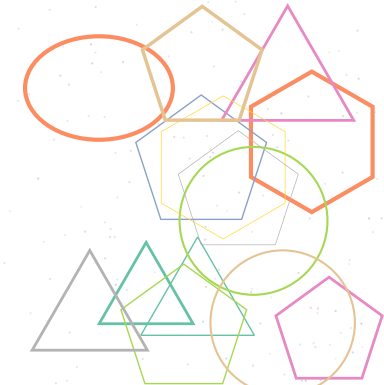[{"shape": "triangle", "thickness": 1, "radius": 0.85, "center": [0.513, 0.214]}, {"shape": "triangle", "thickness": 2, "radius": 0.7, "center": [0.38, 0.23]}, {"shape": "oval", "thickness": 3, "radius": 0.96, "center": [0.257, 0.771]}, {"shape": "hexagon", "thickness": 3, "radius": 0.91, "center": [0.81, 0.632]}, {"shape": "pentagon", "thickness": 1, "radius": 0.89, "center": [0.523, 0.575]}, {"shape": "pentagon", "thickness": 2, "radius": 0.73, "center": [0.855, 0.135]}, {"shape": "triangle", "thickness": 2, "radius": 0.99, "center": [0.747, 0.786]}, {"shape": "circle", "thickness": 1.5, "radius": 0.96, "center": [0.658, 0.426]}, {"shape": "pentagon", "thickness": 1, "radius": 0.86, "center": [0.477, 0.142]}, {"shape": "hexagon", "thickness": 0.5, "radius": 0.93, "center": [0.58, 0.565]}, {"shape": "circle", "thickness": 1.5, "radius": 0.94, "center": [0.734, 0.162]}, {"shape": "pentagon", "thickness": 2.5, "radius": 0.82, "center": [0.525, 0.82]}, {"shape": "pentagon", "thickness": 0.5, "radius": 0.82, "center": [0.619, 0.497]}, {"shape": "triangle", "thickness": 2, "radius": 0.86, "center": [0.233, 0.177]}]